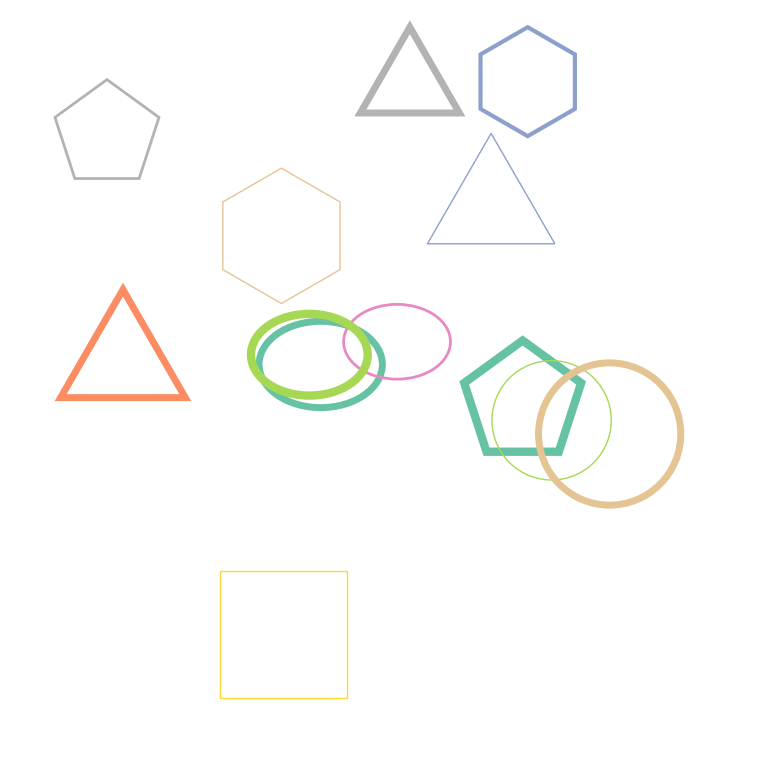[{"shape": "oval", "thickness": 2.5, "radius": 0.4, "center": [0.417, 0.527]}, {"shape": "pentagon", "thickness": 3, "radius": 0.4, "center": [0.679, 0.478]}, {"shape": "triangle", "thickness": 2.5, "radius": 0.47, "center": [0.16, 0.53]}, {"shape": "triangle", "thickness": 0.5, "radius": 0.48, "center": [0.638, 0.731]}, {"shape": "hexagon", "thickness": 1.5, "radius": 0.35, "center": [0.685, 0.894]}, {"shape": "oval", "thickness": 1, "radius": 0.35, "center": [0.516, 0.556]}, {"shape": "circle", "thickness": 0.5, "radius": 0.39, "center": [0.716, 0.454]}, {"shape": "oval", "thickness": 3, "radius": 0.38, "center": [0.402, 0.539]}, {"shape": "square", "thickness": 0.5, "radius": 0.41, "center": [0.368, 0.177]}, {"shape": "circle", "thickness": 2.5, "radius": 0.46, "center": [0.792, 0.436]}, {"shape": "hexagon", "thickness": 0.5, "radius": 0.44, "center": [0.365, 0.694]}, {"shape": "triangle", "thickness": 2.5, "radius": 0.37, "center": [0.532, 0.89]}, {"shape": "pentagon", "thickness": 1, "radius": 0.36, "center": [0.139, 0.826]}]